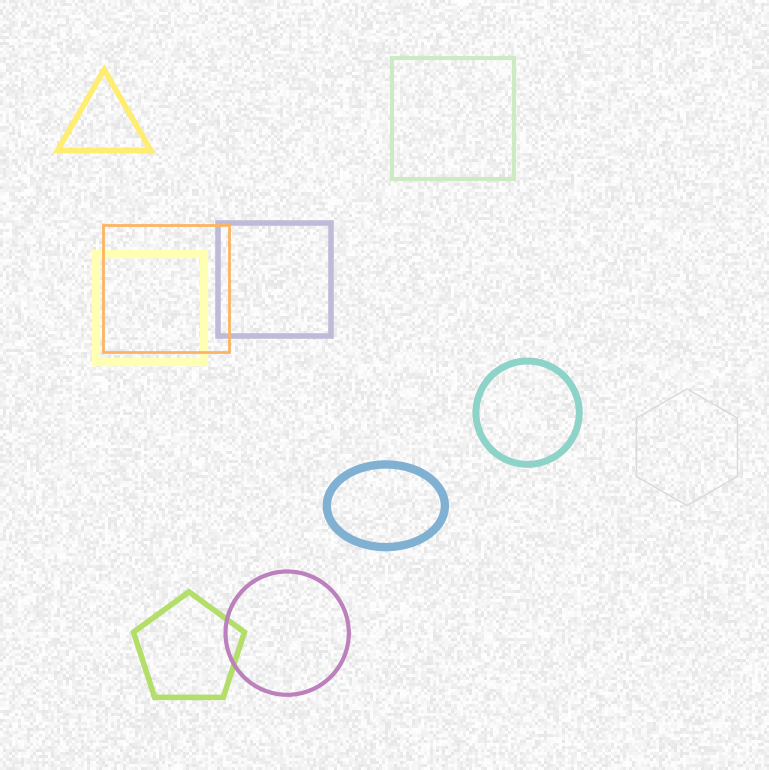[{"shape": "circle", "thickness": 2.5, "radius": 0.34, "center": [0.685, 0.464]}, {"shape": "square", "thickness": 3, "radius": 0.35, "center": [0.195, 0.6]}, {"shape": "square", "thickness": 2, "radius": 0.37, "center": [0.357, 0.638]}, {"shape": "oval", "thickness": 3, "radius": 0.38, "center": [0.501, 0.343]}, {"shape": "square", "thickness": 1, "radius": 0.41, "center": [0.215, 0.625]}, {"shape": "pentagon", "thickness": 2, "radius": 0.38, "center": [0.245, 0.156]}, {"shape": "hexagon", "thickness": 0.5, "radius": 0.38, "center": [0.892, 0.419]}, {"shape": "circle", "thickness": 1.5, "radius": 0.4, "center": [0.373, 0.178]}, {"shape": "square", "thickness": 1.5, "radius": 0.39, "center": [0.589, 0.846]}, {"shape": "triangle", "thickness": 2, "radius": 0.35, "center": [0.135, 0.839]}]